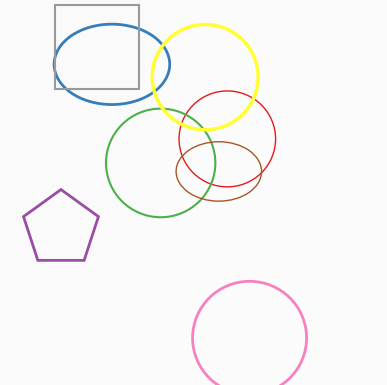[{"shape": "circle", "thickness": 1, "radius": 0.62, "center": [0.587, 0.639]}, {"shape": "oval", "thickness": 2, "radius": 0.75, "center": [0.289, 0.833]}, {"shape": "circle", "thickness": 1.5, "radius": 0.71, "center": [0.415, 0.577]}, {"shape": "pentagon", "thickness": 2, "radius": 0.51, "center": [0.157, 0.406]}, {"shape": "circle", "thickness": 2.5, "radius": 0.68, "center": [0.53, 0.8]}, {"shape": "oval", "thickness": 1, "radius": 0.55, "center": [0.565, 0.555]}, {"shape": "circle", "thickness": 2, "radius": 0.74, "center": [0.644, 0.122]}, {"shape": "square", "thickness": 1.5, "radius": 0.54, "center": [0.25, 0.878]}]